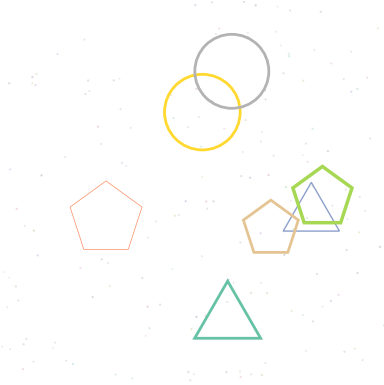[{"shape": "triangle", "thickness": 2, "radius": 0.49, "center": [0.591, 0.171]}, {"shape": "pentagon", "thickness": 0.5, "radius": 0.49, "center": [0.275, 0.432]}, {"shape": "triangle", "thickness": 1, "radius": 0.42, "center": [0.809, 0.442]}, {"shape": "pentagon", "thickness": 2.5, "radius": 0.4, "center": [0.837, 0.487]}, {"shape": "circle", "thickness": 2, "radius": 0.49, "center": [0.526, 0.709]}, {"shape": "pentagon", "thickness": 2, "radius": 0.38, "center": [0.704, 0.405]}, {"shape": "circle", "thickness": 2, "radius": 0.48, "center": [0.602, 0.815]}]